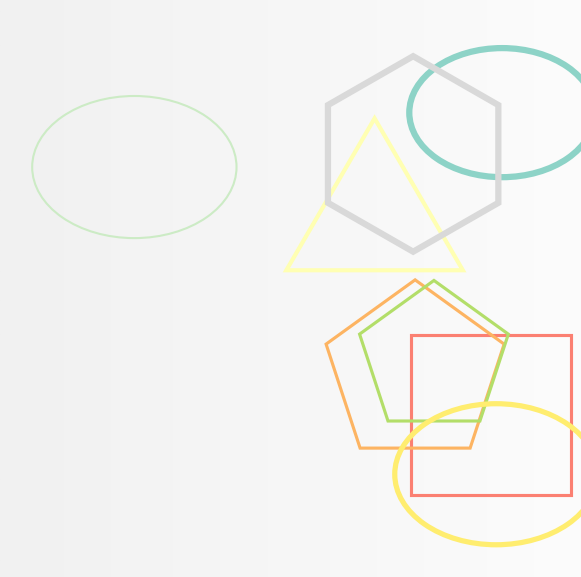[{"shape": "oval", "thickness": 3, "radius": 0.8, "center": [0.864, 0.804]}, {"shape": "triangle", "thickness": 2, "radius": 0.88, "center": [0.644, 0.619]}, {"shape": "square", "thickness": 1.5, "radius": 0.69, "center": [0.845, 0.28]}, {"shape": "pentagon", "thickness": 1.5, "radius": 0.81, "center": [0.714, 0.353]}, {"shape": "pentagon", "thickness": 1.5, "radius": 0.67, "center": [0.747, 0.379]}, {"shape": "hexagon", "thickness": 3, "radius": 0.85, "center": [0.711, 0.733]}, {"shape": "oval", "thickness": 1, "radius": 0.88, "center": [0.231, 0.71]}, {"shape": "oval", "thickness": 2.5, "radius": 0.87, "center": [0.854, 0.178]}]